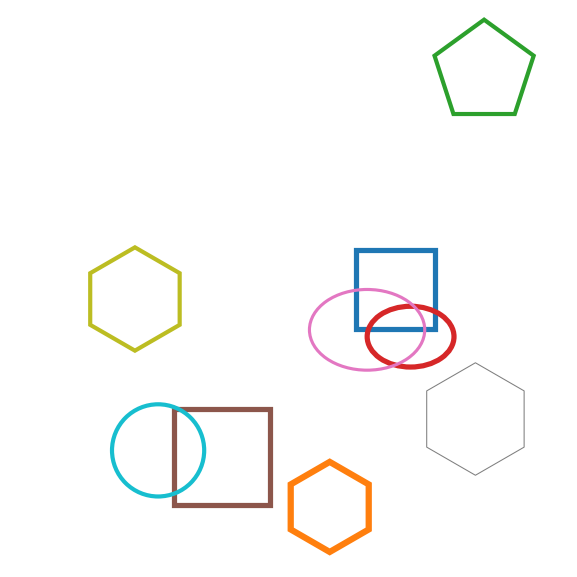[{"shape": "square", "thickness": 2.5, "radius": 0.34, "center": [0.685, 0.497]}, {"shape": "hexagon", "thickness": 3, "radius": 0.39, "center": [0.571, 0.121]}, {"shape": "pentagon", "thickness": 2, "radius": 0.45, "center": [0.838, 0.875]}, {"shape": "oval", "thickness": 2.5, "radius": 0.38, "center": [0.711, 0.416]}, {"shape": "square", "thickness": 2.5, "radius": 0.42, "center": [0.385, 0.208]}, {"shape": "oval", "thickness": 1.5, "radius": 0.5, "center": [0.636, 0.428]}, {"shape": "hexagon", "thickness": 0.5, "radius": 0.49, "center": [0.823, 0.274]}, {"shape": "hexagon", "thickness": 2, "radius": 0.45, "center": [0.234, 0.481]}, {"shape": "circle", "thickness": 2, "radius": 0.4, "center": [0.274, 0.219]}]